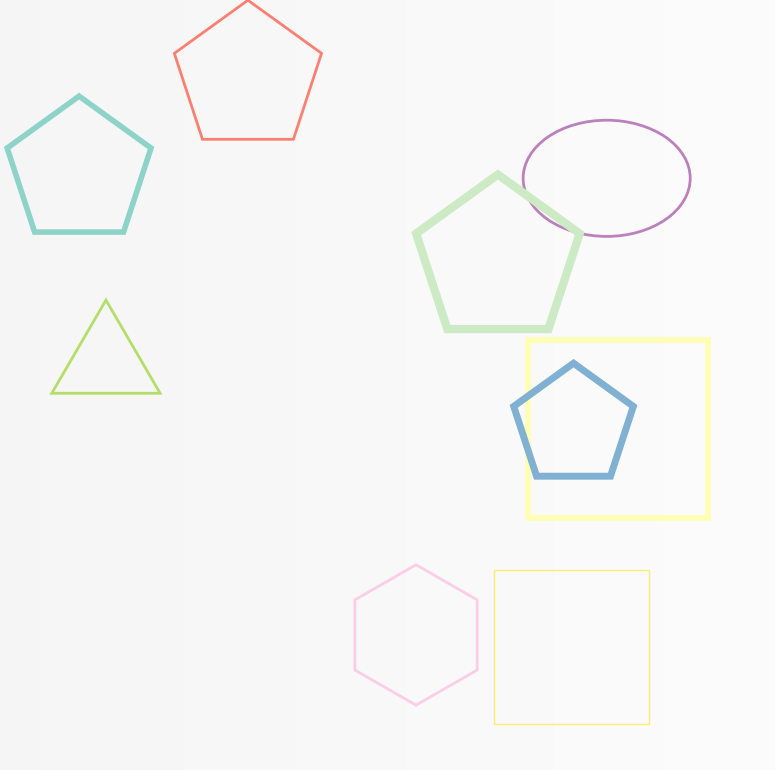[{"shape": "pentagon", "thickness": 2, "radius": 0.49, "center": [0.102, 0.778]}, {"shape": "square", "thickness": 2, "radius": 0.58, "center": [0.797, 0.442]}, {"shape": "pentagon", "thickness": 1, "radius": 0.5, "center": [0.32, 0.9]}, {"shape": "pentagon", "thickness": 2.5, "radius": 0.41, "center": [0.74, 0.447]}, {"shape": "triangle", "thickness": 1, "radius": 0.4, "center": [0.137, 0.53]}, {"shape": "hexagon", "thickness": 1, "radius": 0.46, "center": [0.537, 0.175]}, {"shape": "oval", "thickness": 1, "radius": 0.54, "center": [0.783, 0.768]}, {"shape": "pentagon", "thickness": 3, "radius": 0.55, "center": [0.642, 0.662]}, {"shape": "square", "thickness": 0.5, "radius": 0.5, "center": [0.737, 0.159]}]